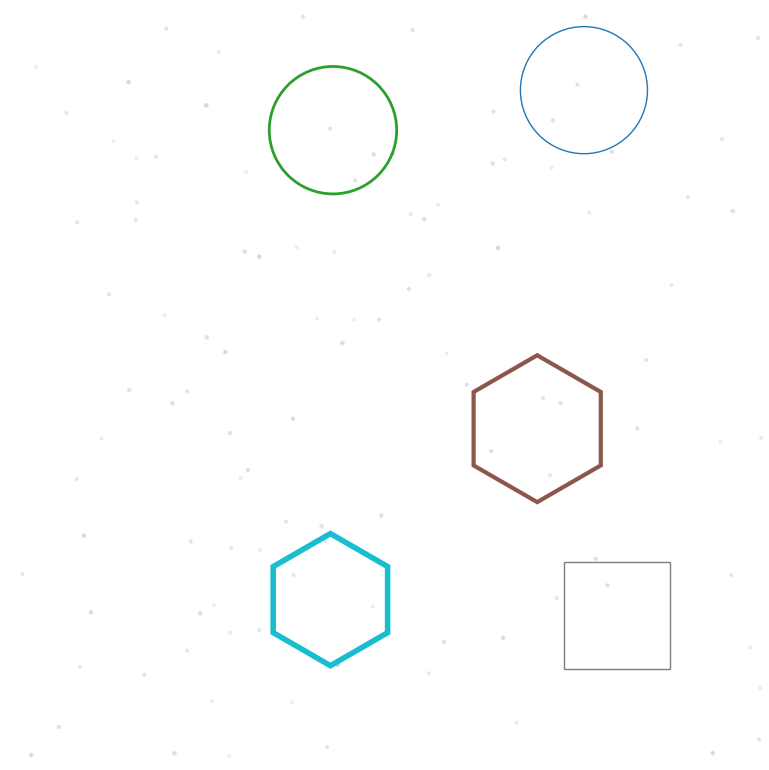[{"shape": "circle", "thickness": 0.5, "radius": 0.41, "center": [0.758, 0.883]}, {"shape": "circle", "thickness": 1, "radius": 0.41, "center": [0.432, 0.831]}, {"shape": "hexagon", "thickness": 1.5, "radius": 0.48, "center": [0.698, 0.443]}, {"shape": "square", "thickness": 0.5, "radius": 0.35, "center": [0.801, 0.201]}, {"shape": "hexagon", "thickness": 2, "radius": 0.43, "center": [0.429, 0.221]}]